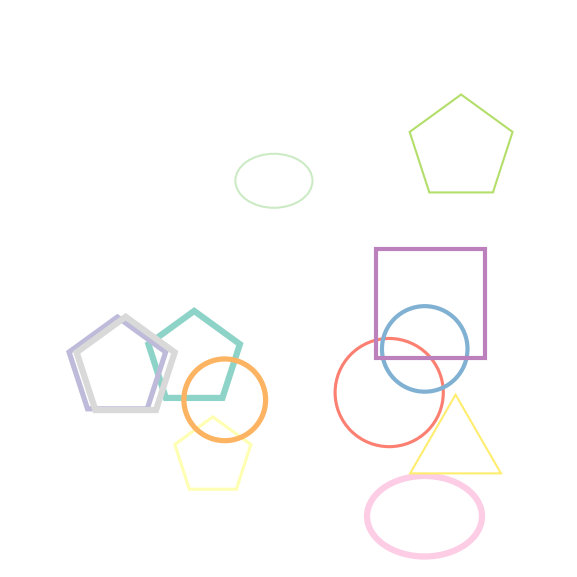[{"shape": "pentagon", "thickness": 3, "radius": 0.42, "center": [0.336, 0.377]}, {"shape": "pentagon", "thickness": 1.5, "radius": 0.35, "center": [0.369, 0.208]}, {"shape": "pentagon", "thickness": 2.5, "radius": 0.44, "center": [0.203, 0.362]}, {"shape": "circle", "thickness": 1.5, "radius": 0.47, "center": [0.674, 0.319]}, {"shape": "circle", "thickness": 2, "radius": 0.37, "center": [0.735, 0.395]}, {"shape": "circle", "thickness": 2.5, "radius": 0.35, "center": [0.389, 0.307]}, {"shape": "pentagon", "thickness": 1, "radius": 0.47, "center": [0.798, 0.742]}, {"shape": "oval", "thickness": 3, "radius": 0.5, "center": [0.735, 0.105]}, {"shape": "pentagon", "thickness": 3, "radius": 0.45, "center": [0.218, 0.361]}, {"shape": "square", "thickness": 2, "radius": 0.47, "center": [0.745, 0.474]}, {"shape": "oval", "thickness": 1, "radius": 0.33, "center": [0.474, 0.686]}, {"shape": "triangle", "thickness": 1, "radius": 0.45, "center": [0.789, 0.225]}]